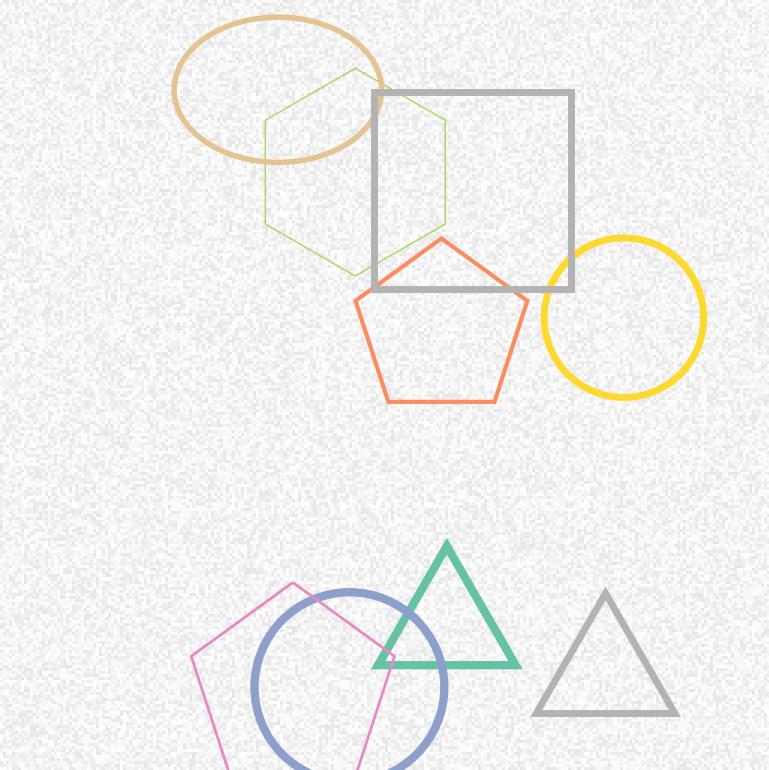[{"shape": "triangle", "thickness": 3, "radius": 0.52, "center": [0.58, 0.188]}, {"shape": "pentagon", "thickness": 1.5, "radius": 0.59, "center": [0.573, 0.573]}, {"shape": "circle", "thickness": 3, "radius": 0.62, "center": [0.454, 0.108]}, {"shape": "pentagon", "thickness": 1, "radius": 0.69, "center": [0.38, 0.105]}, {"shape": "hexagon", "thickness": 0.5, "radius": 0.67, "center": [0.461, 0.776]}, {"shape": "circle", "thickness": 2.5, "radius": 0.52, "center": [0.81, 0.587]}, {"shape": "oval", "thickness": 2, "radius": 0.67, "center": [0.361, 0.883]}, {"shape": "square", "thickness": 2.5, "radius": 0.64, "center": [0.614, 0.753]}, {"shape": "triangle", "thickness": 2.5, "radius": 0.52, "center": [0.786, 0.125]}]